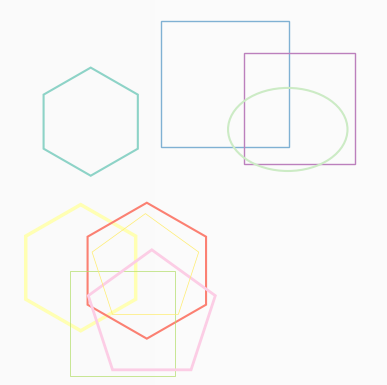[{"shape": "hexagon", "thickness": 1.5, "radius": 0.7, "center": [0.234, 0.684]}, {"shape": "hexagon", "thickness": 2.5, "radius": 0.82, "center": [0.208, 0.305]}, {"shape": "hexagon", "thickness": 1.5, "radius": 0.88, "center": [0.379, 0.297]}, {"shape": "square", "thickness": 1, "radius": 0.82, "center": [0.581, 0.781]}, {"shape": "square", "thickness": 0.5, "radius": 0.68, "center": [0.316, 0.159]}, {"shape": "pentagon", "thickness": 2, "radius": 0.86, "center": [0.392, 0.179]}, {"shape": "square", "thickness": 1, "radius": 0.72, "center": [0.773, 0.718]}, {"shape": "oval", "thickness": 1.5, "radius": 0.77, "center": [0.743, 0.664]}, {"shape": "pentagon", "thickness": 0.5, "radius": 0.72, "center": [0.375, 0.301]}]